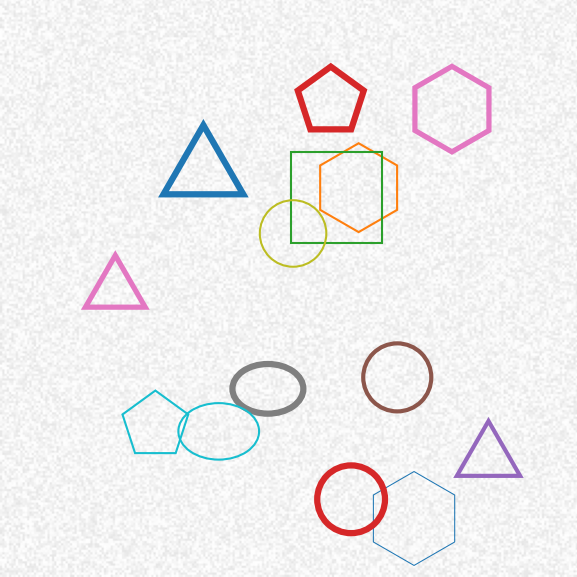[{"shape": "hexagon", "thickness": 0.5, "radius": 0.41, "center": [0.717, 0.101]}, {"shape": "triangle", "thickness": 3, "radius": 0.4, "center": [0.352, 0.703]}, {"shape": "hexagon", "thickness": 1, "radius": 0.38, "center": [0.621, 0.674]}, {"shape": "square", "thickness": 1, "radius": 0.39, "center": [0.582, 0.657]}, {"shape": "circle", "thickness": 3, "radius": 0.29, "center": [0.608, 0.135]}, {"shape": "pentagon", "thickness": 3, "radius": 0.3, "center": [0.573, 0.824]}, {"shape": "triangle", "thickness": 2, "radius": 0.32, "center": [0.846, 0.207]}, {"shape": "circle", "thickness": 2, "radius": 0.29, "center": [0.688, 0.346]}, {"shape": "triangle", "thickness": 2.5, "radius": 0.3, "center": [0.2, 0.497]}, {"shape": "hexagon", "thickness": 2.5, "radius": 0.37, "center": [0.783, 0.81]}, {"shape": "oval", "thickness": 3, "radius": 0.31, "center": [0.464, 0.326]}, {"shape": "circle", "thickness": 1, "radius": 0.29, "center": [0.507, 0.595]}, {"shape": "oval", "thickness": 1, "radius": 0.35, "center": [0.379, 0.252]}, {"shape": "pentagon", "thickness": 1, "radius": 0.3, "center": [0.269, 0.263]}]